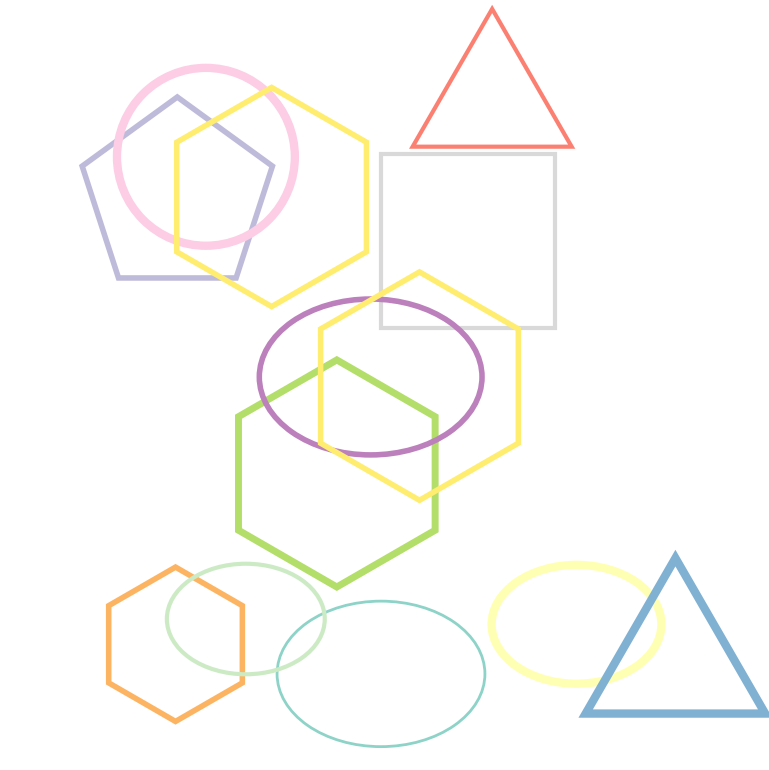[{"shape": "oval", "thickness": 1, "radius": 0.67, "center": [0.495, 0.125]}, {"shape": "oval", "thickness": 3, "radius": 0.55, "center": [0.749, 0.189]}, {"shape": "pentagon", "thickness": 2, "radius": 0.65, "center": [0.23, 0.744]}, {"shape": "triangle", "thickness": 1.5, "radius": 0.6, "center": [0.639, 0.869]}, {"shape": "triangle", "thickness": 3, "radius": 0.67, "center": [0.877, 0.141]}, {"shape": "hexagon", "thickness": 2, "radius": 0.5, "center": [0.228, 0.163]}, {"shape": "hexagon", "thickness": 2.5, "radius": 0.74, "center": [0.437, 0.385]}, {"shape": "circle", "thickness": 3, "radius": 0.58, "center": [0.267, 0.796]}, {"shape": "square", "thickness": 1.5, "radius": 0.56, "center": [0.608, 0.687]}, {"shape": "oval", "thickness": 2, "radius": 0.72, "center": [0.481, 0.51]}, {"shape": "oval", "thickness": 1.5, "radius": 0.51, "center": [0.319, 0.196]}, {"shape": "hexagon", "thickness": 2, "radius": 0.74, "center": [0.545, 0.499]}, {"shape": "hexagon", "thickness": 2, "radius": 0.71, "center": [0.353, 0.744]}]